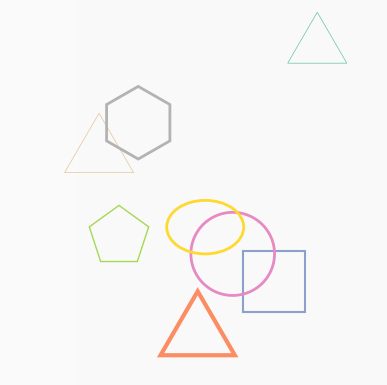[{"shape": "triangle", "thickness": 0.5, "radius": 0.44, "center": [0.819, 0.88]}, {"shape": "triangle", "thickness": 3, "radius": 0.55, "center": [0.51, 0.133]}, {"shape": "square", "thickness": 1.5, "radius": 0.4, "center": [0.707, 0.268]}, {"shape": "circle", "thickness": 2, "radius": 0.54, "center": [0.601, 0.341]}, {"shape": "pentagon", "thickness": 1, "radius": 0.4, "center": [0.307, 0.386]}, {"shape": "oval", "thickness": 2, "radius": 0.5, "center": [0.53, 0.41]}, {"shape": "triangle", "thickness": 0.5, "radius": 0.51, "center": [0.256, 0.603]}, {"shape": "hexagon", "thickness": 2, "radius": 0.47, "center": [0.357, 0.681]}]